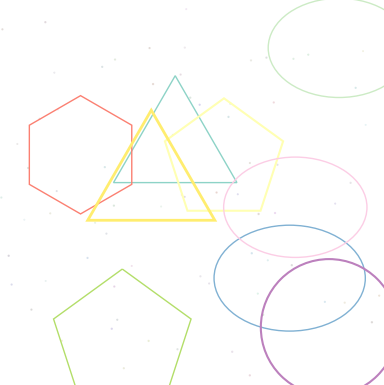[{"shape": "triangle", "thickness": 1, "radius": 0.93, "center": [0.455, 0.618]}, {"shape": "pentagon", "thickness": 1.5, "radius": 0.81, "center": [0.582, 0.583]}, {"shape": "hexagon", "thickness": 1, "radius": 0.77, "center": [0.209, 0.598]}, {"shape": "oval", "thickness": 1, "radius": 0.98, "center": [0.752, 0.278]}, {"shape": "pentagon", "thickness": 1, "radius": 0.94, "center": [0.318, 0.113]}, {"shape": "oval", "thickness": 1, "radius": 0.93, "center": [0.767, 0.462]}, {"shape": "circle", "thickness": 1.5, "radius": 0.89, "center": [0.855, 0.15]}, {"shape": "oval", "thickness": 1, "radius": 0.92, "center": [0.881, 0.876]}, {"shape": "triangle", "thickness": 2, "radius": 0.95, "center": [0.393, 0.523]}]